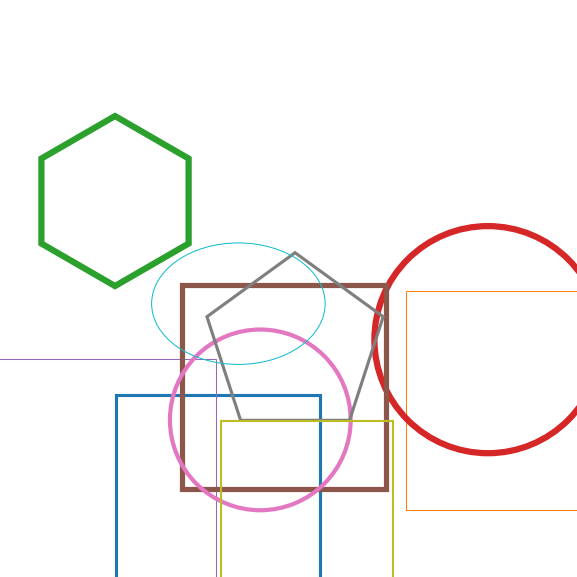[{"shape": "square", "thickness": 1.5, "radius": 0.89, "center": [0.378, 0.139]}, {"shape": "square", "thickness": 0.5, "radius": 0.95, "center": [0.893, 0.305]}, {"shape": "hexagon", "thickness": 3, "radius": 0.74, "center": [0.199, 0.651]}, {"shape": "circle", "thickness": 3, "radius": 0.98, "center": [0.845, 0.411]}, {"shape": "square", "thickness": 0.5, "radius": 0.95, "center": [0.183, 0.187]}, {"shape": "square", "thickness": 2.5, "radius": 0.88, "center": [0.491, 0.329]}, {"shape": "circle", "thickness": 2, "radius": 0.78, "center": [0.451, 0.272]}, {"shape": "pentagon", "thickness": 1.5, "radius": 0.8, "center": [0.511, 0.401]}, {"shape": "square", "thickness": 1, "radius": 0.75, "center": [0.531, 0.12]}, {"shape": "oval", "thickness": 0.5, "radius": 0.75, "center": [0.413, 0.473]}]